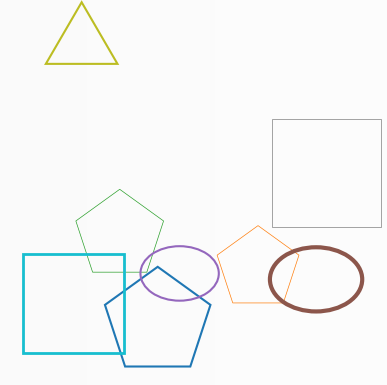[{"shape": "pentagon", "thickness": 1.5, "radius": 0.72, "center": [0.407, 0.164]}, {"shape": "pentagon", "thickness": 0.5, "radius": 0.56, "center": [0.666, 0.303]}, {"shape": "pentagon", "thickness": 0.5, "radius": 0.59, "center": [0.309, 0.389]}, {"shape": "oval", "thickness": 1.5, "radius": 0.51, "center": [0.464, 0.29]}, {"shape": "oval", "thickness": 3, "radius": 0.6, "center": [0.816, 0.274]}, {"shape": "square", "thickness": 0.5, "radius": 0.7, "center": [0.843, 0.551]}, {"shape": "triangle", "thickness": 1.5, "radius": 0.53, "center": [0.211, 0.887]}, {"shape": "square", "thickness": 2, "radius": 0.65, "center": [0.19, 0.212]}]